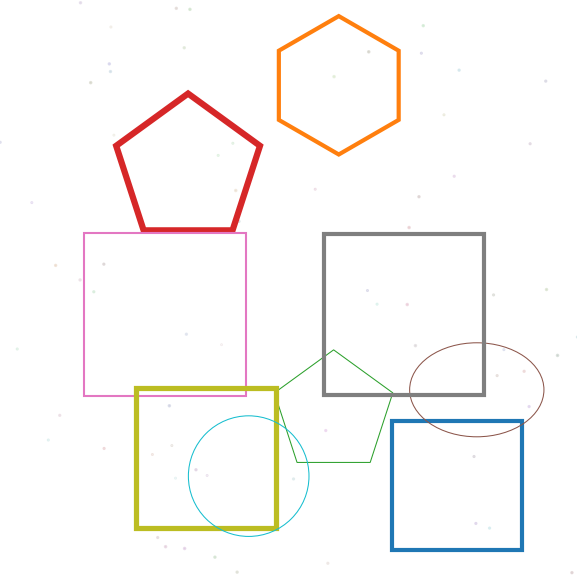[{"shape": "square", "thickness": 2, "radius": 0.56, "center": [0.792, 0.158]}, {"shape": "hexagon", "thickness": 2, "radius": 0.6, "center": [0.587, 0.851]}, {"shape": "pentagon", "thickness": 0.5, "radius": 0.54, "center": [0.578, 0.286]}, {"shape": "pentagon", "thickness": 3, "radius": 0.65, "center": [0.326, 0.706]}, {"shape": "oval", "thickness": 0.5, "radius": 0.58, "center": [0.826, 0.324]}, {"shape": "square", "thickness": 1, "radius": 0.7, "center": [0.285, 0.454]}, {"shape": "square", "thickness": 2, "radius": 0.7, "center": [0.7, 0.454]}, {"shape": "square", "thickness": 2.5, "radius": 0.61, "center": [0.357, 0.206]}, {"shape": "circle", "thickness": 0.5, "radius": 0.52, "center": [0.431, 0.175]}]